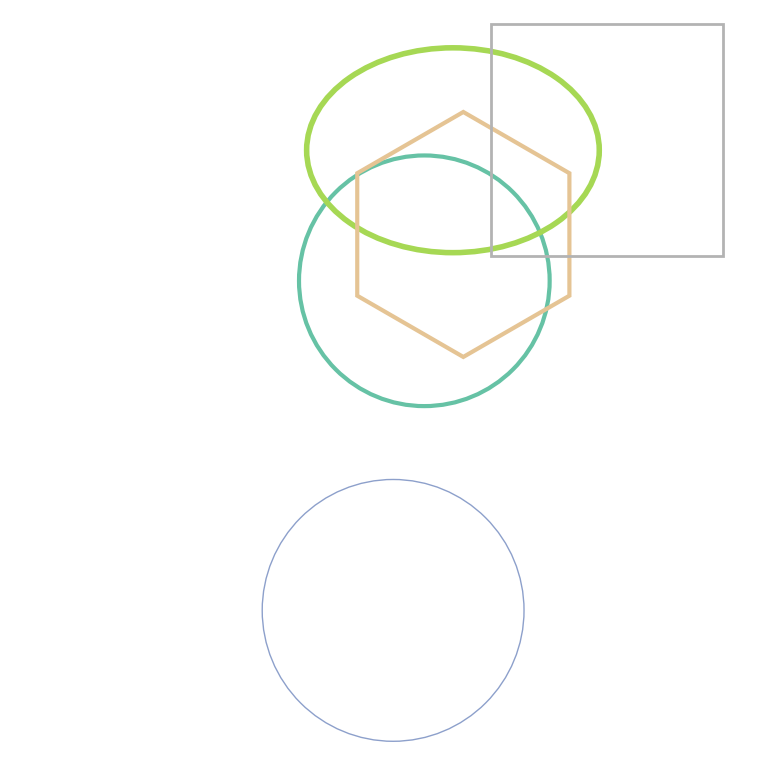[{"shape": "circle", "thickness": 1.5, "radius": 0.81, "center": [0.551, 0.635]}, {"shape": "circle", "thickness": 0.5, "radius": 0.85, "center": [0.511, 0.207]}, {"shape": "oval", "thickness": 2, "radius": 0.95, "center": [0.588, 0.805]}, {"shape": "hexagon", "thickness": 1.5, "radius": 0.8, "center": [0.602, 0.695]}, {"shape": "square", "thickness": 1, "radius": 0.75, "center": [0.789, 0.818]}]